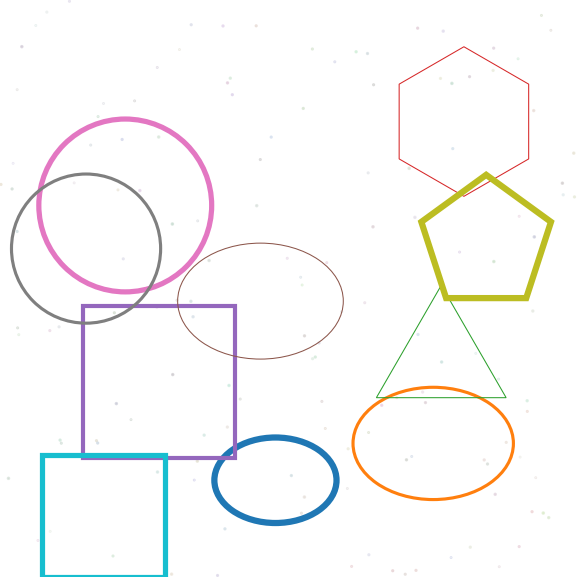[{"shape": "oval", "thickness": 3, "radius": 0.53, "center": [0.477, 0.168]}, {"shape": "oval", "thickness": 1.5, "radius": 0.69, "center": [0.75, 0.231]}, {"shape": "triangle", "thickness": 0.5, "radius": 0.65, "center": [0.764, 0.375]}, {"shape": "hexagon", "thickness": 0.5, "radius": 0.65, "center": [0.803, 0.789]}, {"shape": "square", "thickness": 2, "radius": 0.66, "center": [0.275, 0.338]}, {"shape": "oval", "thickness": 0.5, "radius": 0.72, "center": [0.451, 0.478]}, {"shape": "circle", "thickness": 2.5, "radius": 0.75, "center": [0.217, 0.643]}, {"shape": "circle", "thickness": 1.5, "radius": 0.65, "center": [0.149, 0.569]}, {"shape": "pentagon", "thickness": 3, "radius": 0.59, "center": [0.842, 0.578]}, {"shape": "square", "thickness": 2.5, "radius": 0.53, "center": [0.179, 0.106]}]